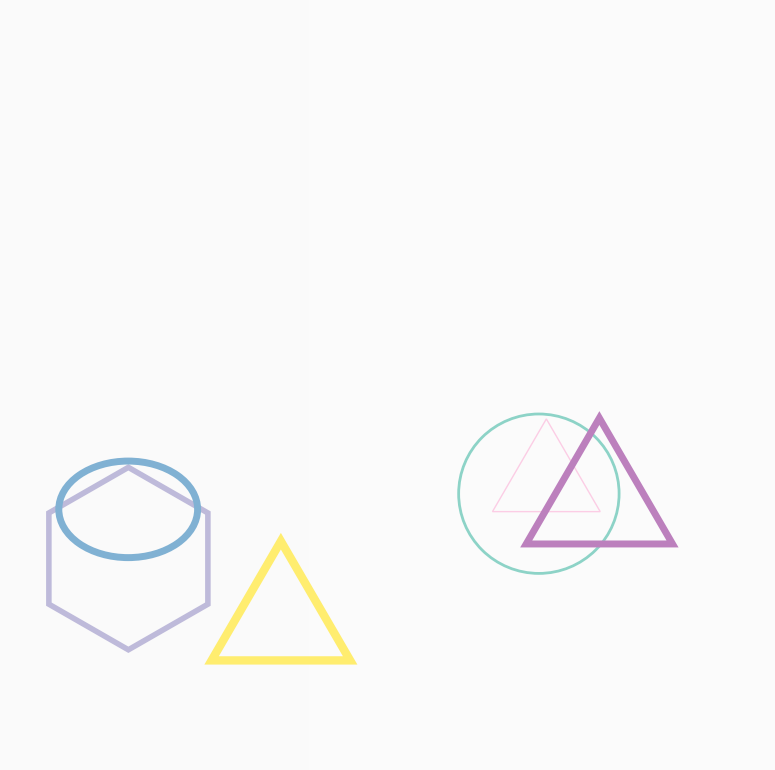[{"shape": "circle", "thickness": 1, "radius": 0.52, "center": [0.695, 0.359]}, {"shape": "hexagon", "thickness": 2, "radius": 0.59, "center": [0.166, 0.275]}, {"shape": "oval", "thickness": 2.5, "radius": 0.45, "center": [0.165, 0.339]}, {"shape": "triangle", "thickness": 0.5, "radius": 0.4, "center": [0.705, 0.376]}, {"shape": "triangle", "thickness": 2.5, "radius": 0.55, "center": [0.773, 0.348]}, {"shape": "triangle", "thickness": 3, "radius": 0.52, "center": [0.362, 0.194]}]